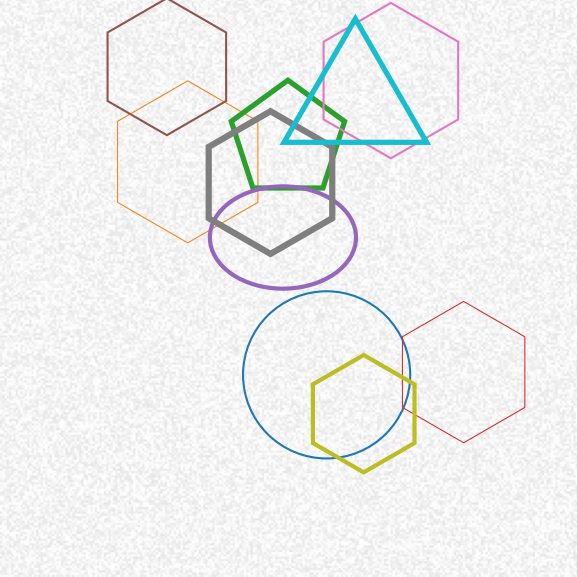[{"shape": "circle", "thickness": 1, "radius": 0.72, "center": [0.566, 0.35]}, {"shape": "hexagon", "thickness": 0.5, "radius": 0.7, "center": [0.325, 0.719]}, {"shape": "pentagon", "thickness": 2.5, "radius": 0.52, "center": [0.499, 0.757]}, {"shape": "hexagon", "thickness": 0.5, "radius": 0.61, "center": [0.803, 0.355]}, {"shape": "oval", "thickness": 2, "radius": 0.63, "center": [0.49, 0.588]}, {"shape": "hexagon", "thickness": 1, "radius": 0.59, "center": [0.289, 0.884]}, {"shape": "hexagon", "thickness": 1, "radius": 0.67, "center": [0.677, 0.86]}, {"shape": "hexagon", "thickness": 3, "radius": 0.62, "center": [0.468, 0.683]}, {"shape": "hexagon", "thickness": 2, "radius": 0.51, "center": [0.63, 0.283]}, {"shape": "triangle", "thickness": 2.5, "radius": 0.71, "center": [0.615, 0.824]}]